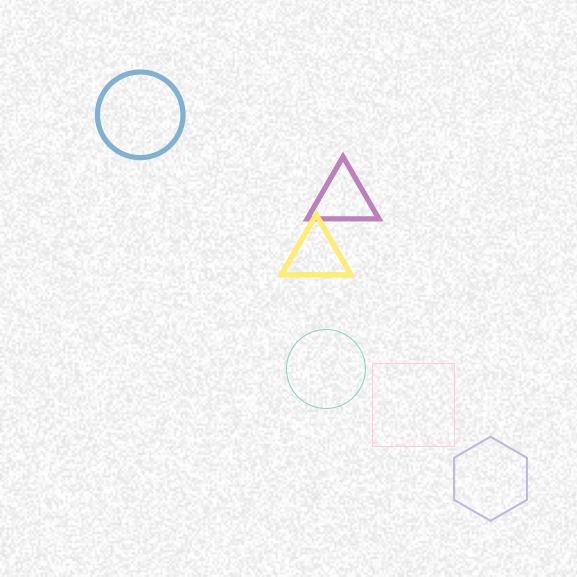[{"shape": "circle", "thickness": 0.5, "radius": 0.34, "center": [0.564, 0.36]}, {"shape": "hexagon", "thickness": 1, "radius": 0.36, "center": [0.849, 0.17]}, {"shape": "circle", "thickness": 2.5, "radius": 0.37, "center": [0.243, 0.8]}, {"shape": "square", "thickness": 0.5, "radius": 0.36, "center": [0.715, 0.298]}, {"shape": "triangle", "thickness": 2.5, "radius": 0.36, "center": [0.594, 0.656]}, {"shape": "triangle", "thickness": 2.5, "radius": 0.35, "center": [0.547, 0.558]}]